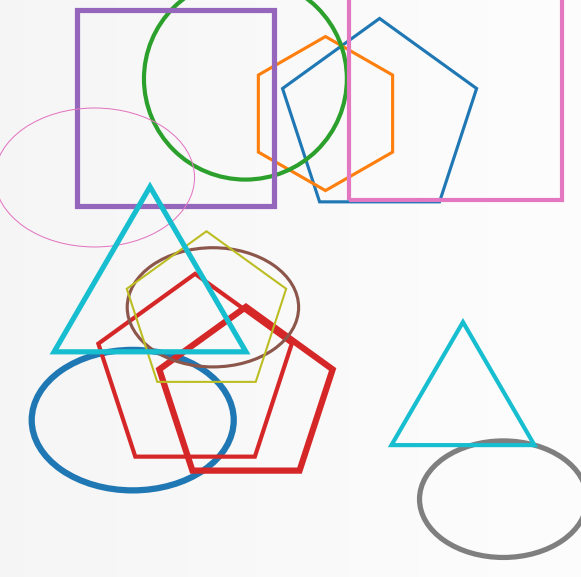[{"shape": "oval", "thickness": 3, "radius": 0.87, "center": [0.228, 0.272]}, {"shape": "pentagon", "thickness": 1.5, "radius": 0.88, "center": [0.653, 0.792]}, {"shape": "hexagon", "thickness": 1.5, "radius": 0.67, "center": [0.56, 0.802]}, {"shape": "circle", "thickness": 2, "radius": 0.87, "center": [0.422, 0.863]}, {"shape": "pentagon", "thickness": 3, "radius": 0.78, "center": [0.423, 0.311]}, {"shape": "pentagon", "thickness": 2, "radius": 0.87, "center": [0.336, 0.35]}, {"shape": "square", "thickness": 2.5, "radius": 0.85, "center": [0.302, 0.813]}, {"shape": "oval", "thickness": 1.5, "radius": 0.74, "center": [0.366, 0.467]}, {"shape": "square", "thickness": 2, "radius": 0.92, "center": [0.783, 0.836]}, {"shape": "oval", "thickness": 0.5, "radius": 0.86, "center": [0.163, 0.692]}, {"shape": "oval", "thickness": 2.5, "radius": 0.72, "center": [0.866, 0.135]}, {"shape": "pentagon", "thickness": 1, "radius": 0.72, "center": [0.355, 0.455]}, {"shape": "triangle", "thickness": 2, "radius": 0.71, "center": [0.796, 0.299]}, {"shape": "triangle", "thickness": 2.5, "radius": 0.95, "center": [0.258, 0.485]}]